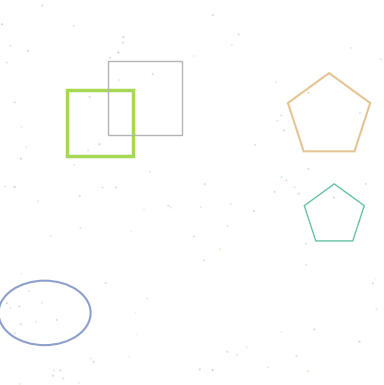[{"shape": "pentagon", "thickness": 1, "radius": 0.41, "center": [0.868, 0.44]}, {"shape": "oval", "thickness": 1.5, "radius": 0.6, "center": [0.116, 0.187]}, {"shape": "square", "thickness": 2.5, "radius": 0.43, "center": [0.259, 0.681]}, {"shape": "pentagon", "thickness": 1.5, "radius": 0.56, "center": [0.855, 0.698]}, {"shape": "square", "thickness": 1, "radius": 0.48, "center": [0.377, 0.745]}]